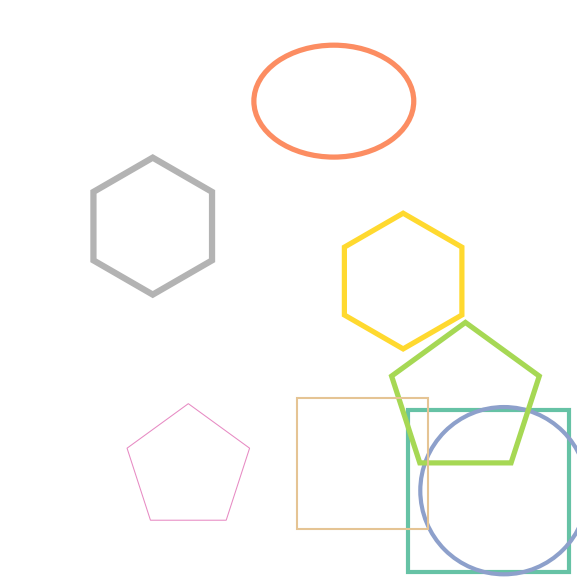[{"shape": "square", "thickness": 2, "radius": 0.7, "center": [0.846, 0.149]}, {"shape": "oval", "thickness": 2.5, "radius": 0.69, "center": [0.578, 0.824]}, {"shape": "circle", "thickness": 2, "radius": 0.72, "center": [0.873, 0.149]}, {"shape": "pentagon", "thickness": 0.5, "radius": 0.56, "center": [0.326, 0.189]}, {"shape": "pentagon", "thickness": 2.5, "radius": 0.67, "center": [0.806, 0.306]}, {"shape": "hexagon", "thickness": 2.5, "radius": 0.59, "center": [0.698, 0.512]}, {"shape": "square", "thickness": 1, "radius": 0.57, "center": [0.627, 0.196]}, {"shape": "hexagon", "thickness": 3, "radius": 0.59, "center": [0.264, 0.608]}]